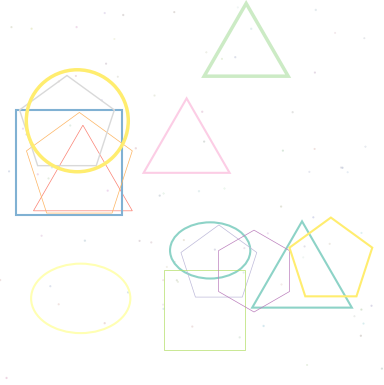[{"shape": "oval", "thickness": 1.5, "radius": 0.52, "center": [0.546, 0.35]}, {"shape": "triangle", "thickness": 1.5, "radius": 0.75, "center": [0.784, 0.276]}, {"shape": "oval", "thickness": 1.5, "radius": 0.64, "center": [0.21, 0.225]}, {"shape": "pentagon", "thickness": 0.5, "radius": 0.52, "center": [0.568, 0.312]}, {"shape": "triangle", "thickness": 0.5, "radius": 0.74, "center": [0.215, 0.527]}, {"shape": "square", "thickness": 1.5, "radius": 0.68, "center": [0.179, 0.577]}, {"shape": "pentagon", "thickness": 0.5, "radius": 0.72, "center": [0.206, 0.563]}, {"shape": "square", "thickness": 0.5, "radius": 0.53, "center": [0.531, 0.195]}, {"shape": "triangle", "thickness": 1.5, "radius": 0.64, "center": [0.485, 0.616]}, {"shape": "pentagon", "thickness": 1, "radius": 0.65, "center": [0.174, 0.674]}, {"shape": "hexagon", "thickness": 0.5, "radius": 0.53, "center": [0.66, 0.296]}, {"shape": "triangle", "thickness": 2.5, "radius": 0.63, "center": [0.639, 0.865]}, {"shape": "pentagon", "thickness": 1.5, "radius": 0.57, "center": [0.859, 0.322]}, {"shape": "circle", "thickness": 2.5, "radius": 0.66, "center": [0.201, 0.686]}]